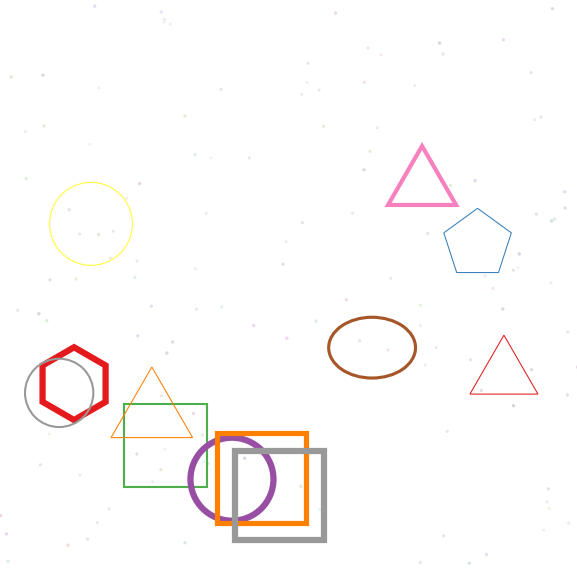[{"shape": "hexagon", "thickness": 3, "radius": 0.32, "center": [0.128, 0.335]}, {"shape": "triangle", "thickness": 0.5, "radius": 0.34, "center": [0.873, 0.351]}, {"shape": "pentagon", "thickness": 0.5, "radius": 0.31, "center": [0.827, 0.577]}, {"shape": "square", "thickness": 1, "radius": 0.36, "center": [0.286, 0.228]}, {"shape": "circle", "thickness": 3, "radius": 0.36, "center": [0.402, 0.169]}, {"shape": "triangle", "thickness": 0.5, "radius": 0.41, "center": [0.263, 0.282]}, {"shape": "square", "thickness": 2.5, "radius": 0.39, "center": [0.453, 0.172]}, {"shape": "circle", "thickness": 0.5, "radius": 0.36, "center": [0.158, 0.612]}, {"shape": "oval", "thickness": 1.5, "radius": 0.38, "center": [0.644, 0.397]}, {"shape": "triangle", "thickness": 2, "radius": 0.34, "center": [0.731, 0.678]}, {"shape": "square", "thickness": 3, "radius": 0.39, "center": [0.484, 0.141]}, {"shape": "circle", "thickness": 1, "radius": 0.3, "center": [0.102, 0.319]}]